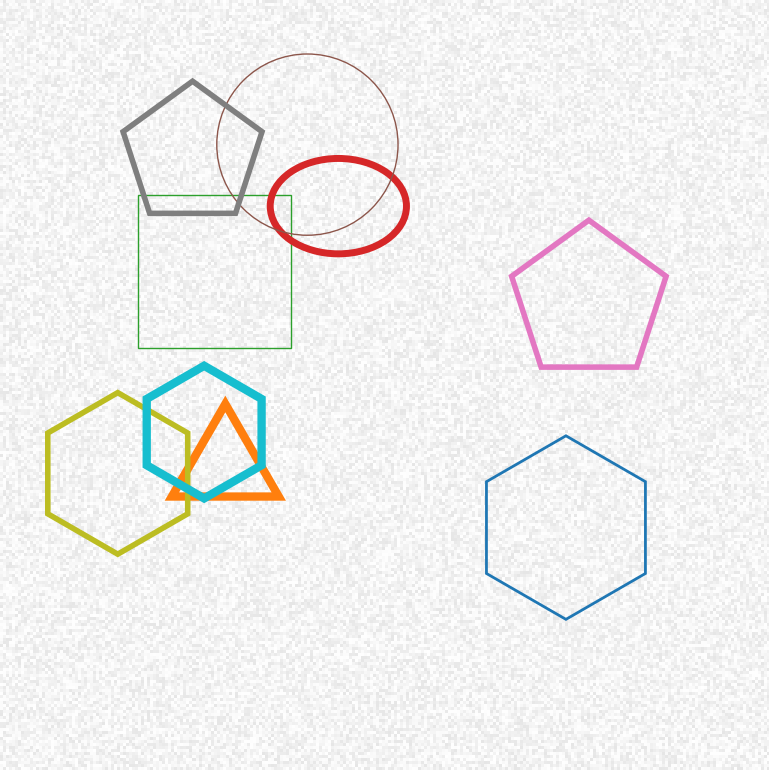[{"shape": "hexagon", "thickness": 1, "radius": 0.6, "center": [0.735, 0.315]}, {"shape": "triangle", "thickness": 3, "radius": 0.4, "center": [0.293, 0.395]}, {"shape": "square", "thickness": 0.5, "radius": 0.49, "center": [0.279, 0.647]}, {"shape": "oval", "thickness": 2.5, "radius": 0.44, "center": [0.439, 0.732]}, {"shape": "circle", "thickness": 0.5, "radius": 0.59, "center": [0.399, 0.812]}, {"shape": "pentagon", "thickness": 2, "radius": 0.53, "center": [0.765, 0.609]}, {"shape": "pentagon", "thickness": 2, "radius": 0.47, "center": [0.25, 0.8]}, {"shape": "hexagon", "thickness": 2, "radius": 0.52, "center": [0.153, 0.385]}, {"shape": "hexagon", "thickness": 3, "radius": 0.43, "center": [0.265, 0.439]}]